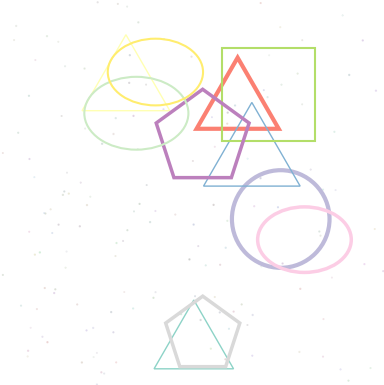[{"shape": "triangle", "thickness": 1, "radius": 0.6, "center": [0.503, 0.102]}, {"shape": "triangle", "thickness": 1, "radius": 0.66, "center": [0.327, 0.778]}, {"shape": "circle", "thickness": 3, "radius": 0.63, "center": [0.729, 0.431]}, {"shape": "triangle", "thickness": 3, "radius": 0.62, "center": [0.617, 0.727]}, {"shape": "triangle", "thickness": 1, "radius": 0.72, "center": [0.654, 0.589]}, {"shape": "square", "thickness": 1.5, "radius": 0.61, "center": [0.696, 0.755]}, {"shape": "oval", "thickness": 2.5, "radius": 0.61, "center": [0.791, 0.378]}, {"shape": "pentagon", "thickness": 2.5, "radius": 0.51, "center": [0.527, 0.13]}, {"shape": "pentagon", "thickness": 2.5, "radius": 0.63, "center": [0.526, 0.641]}, {"shape": "oval", "thickness": 1.5, "radius": 0.68, "center": [0.354, 0.706]}, {"shape": "oval", "thickness": 1.5, "radius": 0.62, "center": [0.404, 0.813]}]